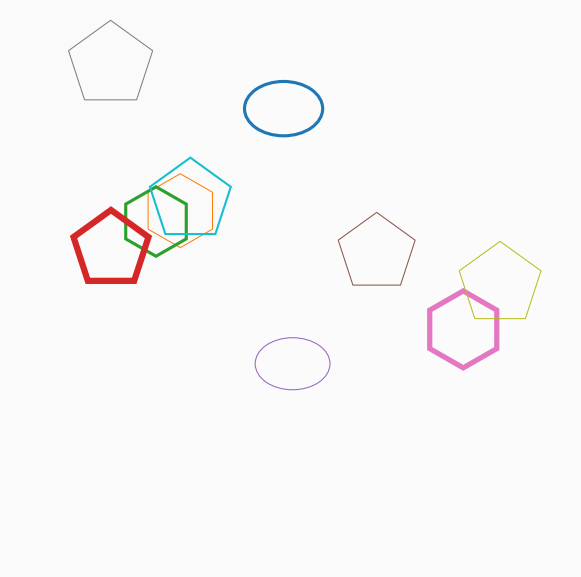[{"shape": "oval", "thickness": 1.5, "radius": 0.34, "center": [0.488, 0.811]}, {"shape": "hexagon", "thickness": 0.5, "radius": 0.32, "center": [0.31, 0.634]}, {"shape": "hexagon", "thickness": 1.5, "radius": 0.3, "center": [0.268, 0.616]}, {"shape": "pentagon", "thickness": 3, "radius": 0.34, "center": [0.191, 0.568]}, {"shape": "oval", "thickness": 0.5, "radius": 0.32, "center": [0.503, 0.369]}, {"shape": "pentagon", "thickness": 0.5, "radius": 0.35, "center": [0.648, 0.562]}, {"shape": "hexagon", "thickness": 2.5, "radius": 0.33, "center": [0.797, 0.429]}, {"shape": "pentagon", "thickness": 0.5, "radius": 0.38, "center": [0.19, 0.888]}, {"shape": "pentagon", "thickness": 0.5, "radius": 0.37, "center": [0.86, 0.507]}, {"shape": "pentagon", "thickness": 1, "radius": 0.37, "center": [0.328, 0.653]}]